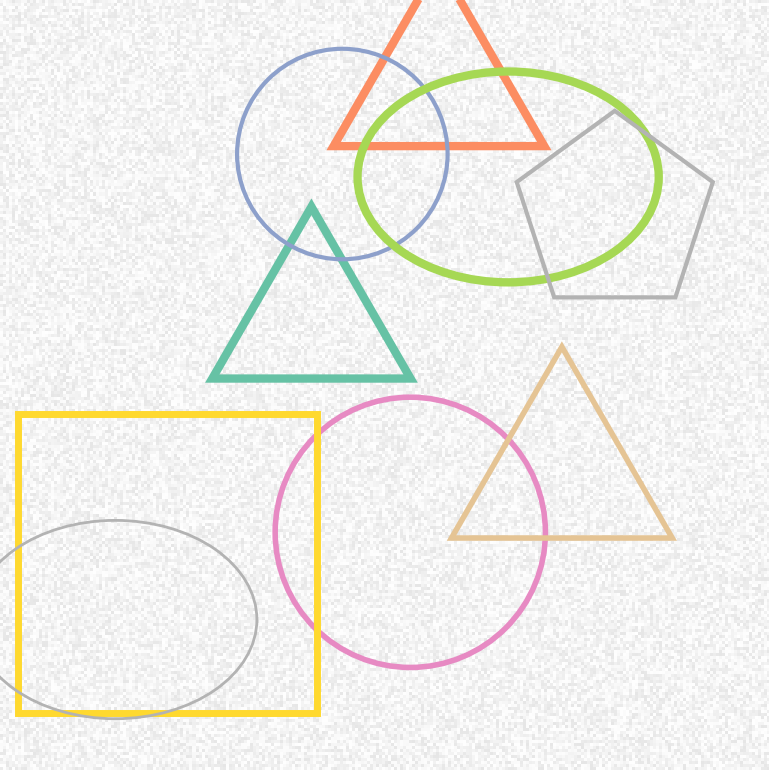[{"shape": "triangle", "thickness": 3, "radius": 0.74, "center": [0.404, 0.583]}, {"shape": "triangle", "thickness": 3, "radius": 0.79, "center": [0.57, 0.889]}, {"shape": "circle", "thickness": 1.5, "radius": 0.68, "center": [0.445, 0.8]}, {"shape": "circle", "thickness": 2, "radius": 0.88, "center": [0.533, 0.309]}, {"shape": "oval", "thickness": 3, "radius": 0.98, "center": [0.66, 0.77]}, {"shape": "square", "thickness": 2.5, "radius": 0.97, "center": [0.218, 0.268]}, {"shape": "triangle", "thickness": 2, "radius": 0.83, "center": [0.73, 0.384]}, {"shape": "pentagon", "thickness": 1.5, "radius": 0.67, "center": [0.798, 0.722]}, {"shape": "oval", "thickness": 1, "radius": 0.92, "center": [0.15, 0.195]}]